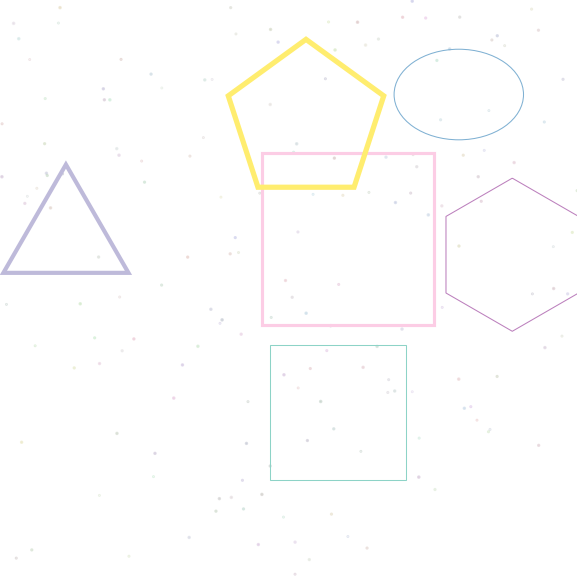[{"shape": "square", "thickness": 0.5, "radius": 0.59, "center": [0.585, 0.285]}, {"shape": "triangle", "thickness": 2, "radius": 0.63, "center": [0.114, 0.589]}, {"shape": "oval", "thickness": 0.5, "radius": 0.56, "center": [0.794, 0.835]}, {"shape": "square", "thickness": 1.5, "radius": 0.74, "center": [0.603, 0.585]}, {"shape": "hexagon", "thickness": 0.5, "radius": 0.66, "center": [0.887, 0.558]}, {"shape": "pentagon", "thickness": 2.5, "radius": 0.71, "center": [0.53, 0.789]}]